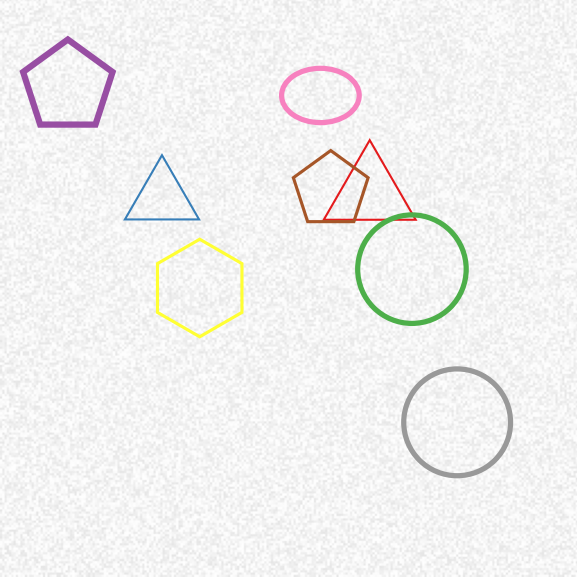[{"shape": "triangle", "thickness": 1, "radius": 0.46, "center": [0.64, 0.665]}, {"shape": "triangle", "thickness": 1, "radius": 0.37, "center": [0.28, 0.656]}, {"shape": "circle", "thickness": 2.5, "radius": 0.47, "center": [0.713, 0.533]}, {"shape": "pentagon", "thickness": 3, "radius": 0.41, "center": [0.117, 0.849]}, {"shape": "hexagon", "thickness": 1.5, "radius": 0.42, "center": [0.346, 0.5]}, {"shape": "pentagon", "thickness": 1.5, "radius": 0.34, "center": [0.573, 0.67]}, {"shape": "oval", "thickness": 2.5, "radius": 0.34, "center": [0.555, 0.834]}, {"shape": "circle", "thickness": 2.5, "radius": 0.46, "center": [0.792, 0.268]}]